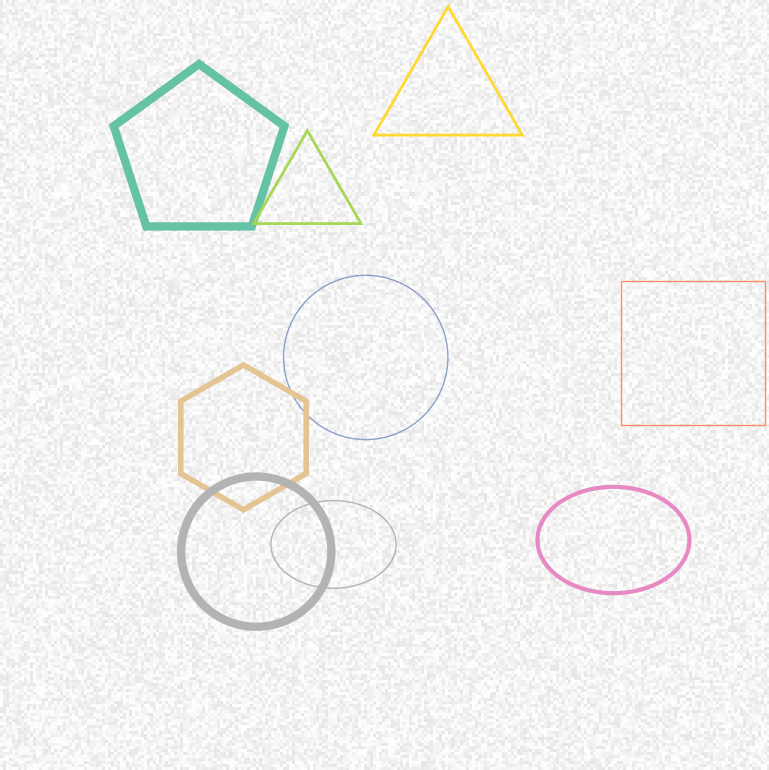[{"shape": "pentagon", "thickness": 3, "radius": 0.58, "center": [0.259, 0.8]}, {"shape": "square", "thickness": 0.5, "radius": 0.47, "center": [0.9, 0.541]}, {"shape": "circle", "thickness": 0.5, "radius": 0.53, "center": [0.475, 0.536]}, {"shape": "oval", "thickness": 1.5, "radius": 0.49, "center": [0.797, 0.299]}, {"shape": "triangle", "thickness": 1, "radius": 0.4, "center": [0.399, 0.75]}, {"shape": "triangle", "thickness": 1, "radius": 0.56, "center": [0.582, 0.88]}, {"shape": "hexagon", "thickness": 2, "radius": 0.47, "center": [0.316, 0.432]}, {"shape": "circle", "thickness": 3, "radius": 0.49, "center": [0.333, 0.284]}, {"shape": "oval", "thickness": 0.5, "radius": 0.41, "center": [0.433, 0.293]}]